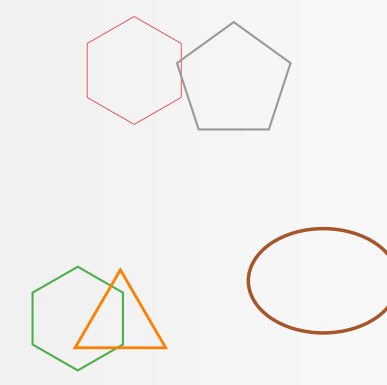[{"shape": "hexagon", "thickness": 0.5, "radius": 0.7, "center": [0.346, 0.817]}, {"shape": "hexagon", "thickness": 1.5, "radius": 0.67, "center": [0.201, 0.173]}, {"shape": "triangle", "thickness": 2, "radius": 0.67, "center": [0.311, 0.164]}, {"shape": "oval", "thickness": 2.5, "radius": 0.97, "center": [0.834, 0.271]}, {"shape": "pentagon", "thickness": 1.5, "radius": 0.77, "center": [0.603, 0.788]}]